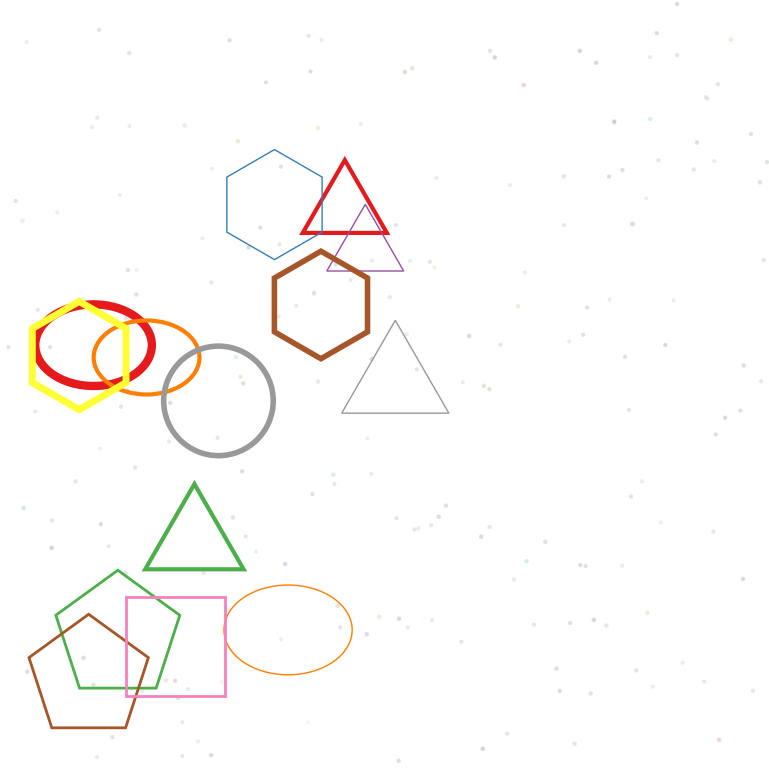[{"shape": "triangle", "thickness": 1.5, "radius": 0.32, "center": [0.448, 0.729]}, {"shape": "oval", "thickness": 3, "radius": 0.38, "center": [0.122, 0.552]}, {"shape": "hexagon", "thickness": 0.5, "radius": 0.36, "center": [0.356, 0.734]}, {"shape": "pentagon", "thickness": 1, "radius": 0.42, "center": [0.153, 0.175]}, {"shape": "triangle", "thickness": 1.5, "radius": 0.37, "center": [0.252, 0.298]}, {"shape": "triangle", "thickness": 0.5, "radius": 0.29, "center": [0.474, 0.677]}, {"shape": "oval", "thickness": 1.5, "radius": 0.34, "center": [0.19, 0.536]}, {"shape": "oval", "thickness": 0.5, "radius": 0.42, "center": [0.374, 0.182]}, {"shape": "hexagon", "thickness": 2.5, "radius": 0.35, "center": [0.103, 0.538]}, {"shape": "pentagon", "thickness": 1, "radius": 0.41, "center": [0.115, 0.121]}, {"shape": "hexagon", "thickness": 2, "radius": 0.35, "center": [0.417, 0.604]}, {"shape": "square", "thickness": 1, "radius": 0.32, "center": [0.228, 0.161]}, {"shape": "circle", "thickness": 2, "radius": 0.36, "center": [0.284, 0.479]}, {"shape": "triangle", "thickness": 0.5, "radius": 0.4, "center": [0.513, 0.504]}]